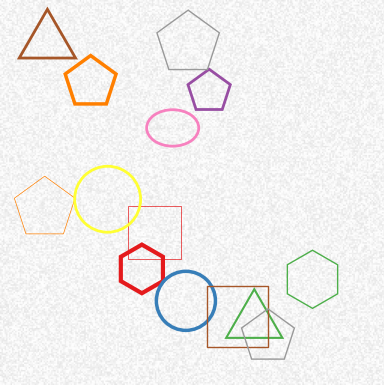[{"shape": "square", "thickness": 0.5, "radius": 0.34, "center": [0.402, 0.397]}, {"shape": "hexagon", "thickness": 3, "radius": 0.32, "center": [0.369, 0.301]}, {"shape": "circle", "thickness": 2.5, "radius": 0.38, "center": [0.483, 0.219]}, {"shape": "triangle", "thickness": 1.5, "radius": 0.42, "center": [0.66, 0.165]}, {"shape": "hexagon", "thickness": 1, "radius": 0.38, "center": [0.812, 0.275]}, {"shape": "pentagon", "thickness": 2, "radius": 0.29, "center": [0.543, 0.762]}, {"shape": "pentagon", "thickness": 2.5, "radius": 0.35, "center": [0.235, 0.786]}, {"shape": "pentagon", "thickness": 0.5, "radius": 0.41, "center": [0.116, 0.46]}, {"shape": "circle", "thickness": 2, "radius": 0.43, "center": [0.28, 0.482]}, {"shape": "triangle", "thickness": 2, "radius": 0.42, "center": [0.123, 0.891]}, {"shape": "square", "thickness": 1, "radius": 0.4, "center": [0.618, 0.179]}, {"shape": "oval", "thickness": 2, "radius": 0.34, "center": [0.449, 0.668]}, {"shape": "pentagon", "thickness": 1, "radius": 0.36, "center": [0.696, 0.126]}, {"shape": "pentagon", "thickness": 1, "radius": 0.43, "center": [0.489, 0.888]}]